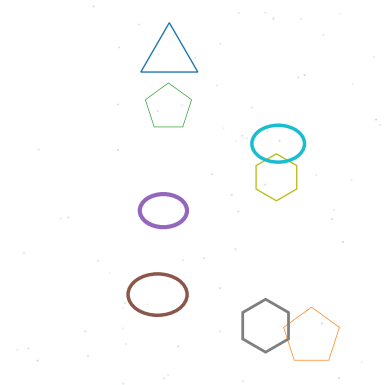[{"shape": "triangle", "thickness": 1, "radius": 0.43, "center": [0.44, 0.856]}, {"shape": "pentagon", "thickness": 0.5, "radius": 0.38, "center": [0.809, 0.126]}, {"shape": "pentagon", "thickness": 0.5, "radius": 0.32, "center": [0.438, 0.721]}, {"shape": "oval", "thickness": 3, "radius": 0.31, "center": [0.424, 0.453]}, {"shape": "oval", "thickness": 2.5, "radius": 0.38, "center": [0.409, 0.235]}, {"shape": "hexagon", "thickness": 2, "radius": 0.34, "center": [0.69, 0.154]}, {"shape": "hexagon", "thickness": 1, "radius": 0.3, "center": [0.718, 0.539]}, {"shape": "oval", "thickness": 2.5, "radius": 0.34, "center": [0.723, 0.627]}]